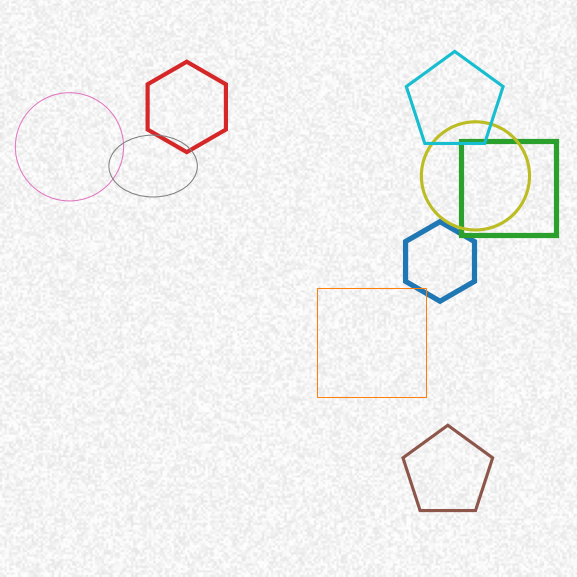[{"shape": "hexagon", "thickness": 2.5, "radius": 0.34, "center": [0.762, 0.546]}, {"shape": "square", "thickness": 0.5, "radius": 0.47, "center": [0.643, 0.405]}, {"shape": "square", "thickness": 2.5, "radius": 0.41, "center": [0.88, 0.674]}, {"shape": "hexagon", "thickness": 2, "radius": 0.39, "center": [0.323, 0.814]}, {"shape": "pentagon", "thickness": 1.5, "radius": 0.41, "center": [0.775, 0.181]}, {"shape": "circle", "thickness": 0.5, "radius": 0.47, "center": [0.12, 0.745]}, {"shape": "oval", "thickness": 0.5, "radius": 0.38, "center": [0.265, 0.712]}, {"shape": "circle", "thickness": 1.5, "radius": 0.47, "center": [0.823, 0.695]}, {"shape": "pentagon", "thickness": 1.5, "radius": 0.44, "center": [0.787, 0.822]}]